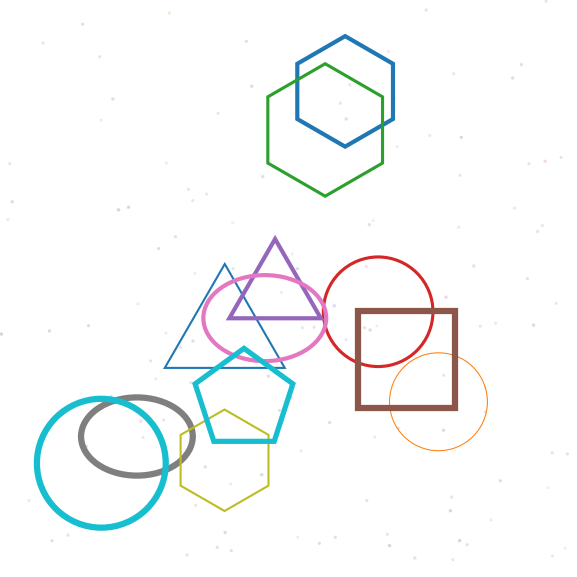[{"shape": "hexagon", "thickness": 2, "radius": 0.48, "center": [0.598, 0.841]}, {"shape": "triangle", "thickness": 1, "radius": 0.6, "center": [0.389, 0.422]}, {"shape": "circle", "thickness": 0.5, "radius": 0.42, "center": [0.759, 0.303]}, {"shape": "hexagon", "thickness": 1.5, "radius": 0.57, "center": [0.563, 0.774]}, {"shape": "circle", "thickness": 1.5, "radius": 0.47, "center": [0.655, 0.459]}, {"shape": "triangle", "thickness": 2, "radius": 0.46, "center": [0.476, 0.494]}, {"shape": "square", "thickness": 3, "radius": 0.42, "center": [0.704, 0.376]}, {"shape": "oval", "thickness": 2, "radius": 0.53, "center": [0.458, 0.448]}, {"shape": "oval", "thickness": 3, "radius": 0.48, "center": [0.237, 0.243]}, {"shape": "hexagon", "thickness": 1, "radius": 0.44, "center": [0.389, 0.202]}, {"shape": "pentagon", "thickness": 2.5, "radius": 0.44, "center": [0.422, 0.307]}, {"shape": "circle", "thickness": 3, "radius": 0.56, "center": [0.175, 0.197]}]